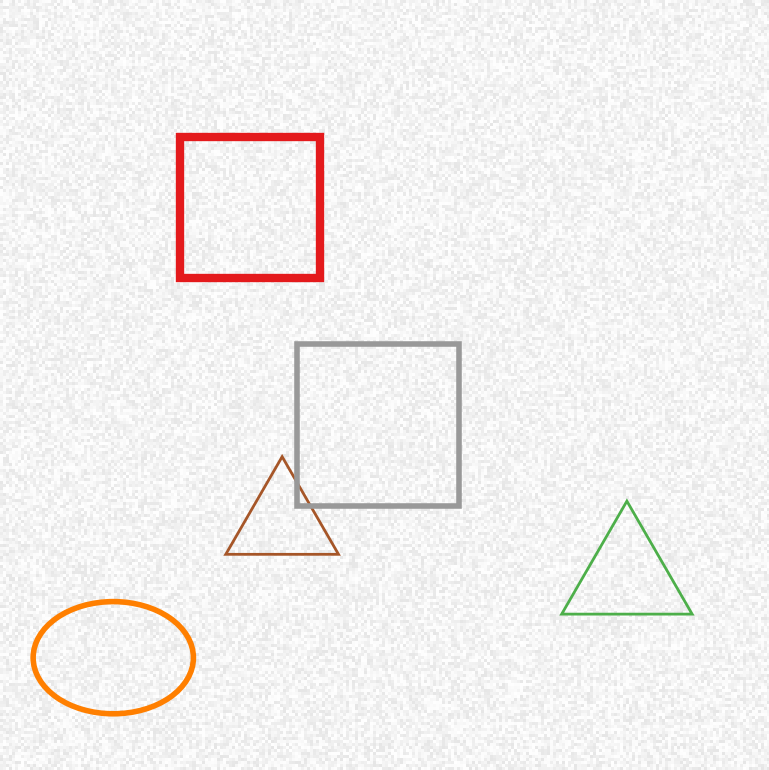[{"shape": "square", "thickness": 3, "radius": 0.46, "center": [0.325, 0.73]}, {"shape": "triangle", "thickness": 1, "radius": 0.49, "center": [0.814, 0.251]}, {"shape": "oval", "thickness": 2, "radius": 0.52, "center": [0.147, 0.146]}, {"shape": "triangle", "thickness": 1, "radius": 0.42, "center": [0.366, 0.322]}, {"shape": "square", "thickness": 2, "radius": 0.53, "center": [0.492, 0.448]}]